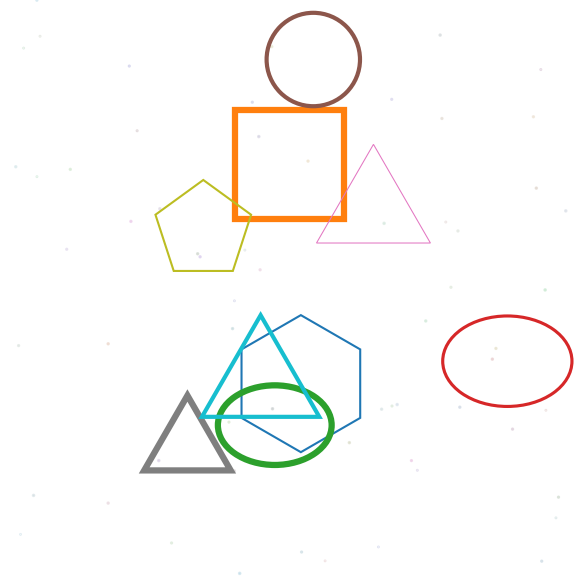[{"shape": "hexagon", "thickness": 1, "radius": 0.59, "center": [0.521, 0.335]}, {"shape": "square", "thickness": 3, "radius": 0.47, "center": [0.502, 0.714]}, {"shape": "oval", "thickness": 3, "radius": 0.49, "center": [0.476, 0.263]}, {"shape": "oval", "thickness": 1.5, "radius": 0.56, "center": [0.879, 0.374]}, {"shape": "circle", "thickness": 2, "radius": 0.4, "center": [0.543, 0.896]}, {"shape": "triangle", "thickness": 0.5, "radius": 0.57, "center": [0.647, 0.635]}, {"shape": "triangle", "thickness": 3, "radius": 0.43, "center": [0.325, 0.228]}, {"shape": "pentagon", "thickness": 1, "radius": 0.44, "center": [0.352, 0.6]}, {"shape": "triangle", "thickness": 2, "radius": 0.59, "center": [0.451, 0.336]}]